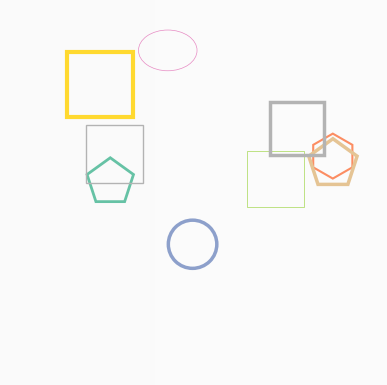[{"shape": "pentagon", "thickness": 2, "radius": 0.31, "center": [0.285, 0.527]}, {"shape": "hexagon", "thickness": 1.5, "radius": 0.29, "center": [0.859, 0.595]}, {"shape": "circle", "thickness": 2.5, "radius": 0.31, "center": [0.497, 0.366]}, {"shape": "oval", "thickness": 0.5, "radius": 0.38, "center": [0.433, 0.869]}, {"shape": "square", "thickness": 0.5, "radius": 0.36, "center": [0.711, 0.535]}, {"shape": "square", "thickness": 3, "radius": 0.42, "center": [0.259, 0.78]}, {"shape": "pentagon", "thickness": 2.5, "radius": 0.33, "center": [0.859, 0.574]}, {"shape": "square", "thickness": 1, "radius": 0.37, "center": [0.296, 0.6]}, {"shape": "square", "thickness": 2.5, "radius": 0.35, "center": [0.767, 0.666]}]